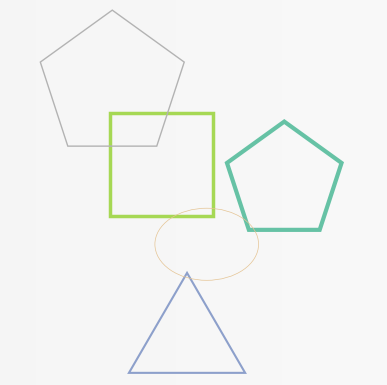[{"shape": "pentagon", "thickness": 3, "radius": 0.78, "center": [0.734, 0.529]}, {"shape": "triangle", "thickness": 1.5, "radius": 0.87, "center": [0.483, 0.118]}, {"shape": "square", "thickness": 2.5, "radius": 0.67, "center": [0.417, 0.573]}, {"shape": "oval", "thickness": 0.5, "radius": 0.67, "center": [0.533, 0.366]}, {"shape": "pentagon", "thickness": 1, "radius": 0.98, "center": [0.29, 0.778]}]